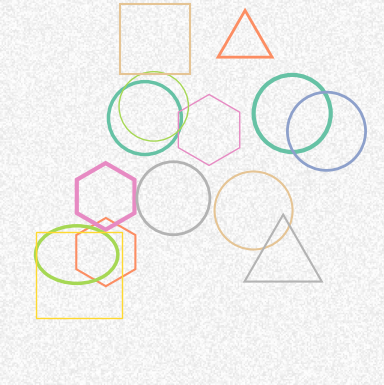[{"shape": "circle", "thickness": 2.5, "radius": 0.47, "center": [0.376, 0.693]}, {"shape": "circle", "thickness": 3, "radius": 0.5, "center": [0.759, 0.705]}, {"shape": "hexagon", "thickness": 1.5, "radius": 0.44, "center": [0.275, 0.345]}, {"shape": "triangle", "thickness": 2, "radius": 0.4, "center": [0.637, 0.892]}, {"shape": "circle", "thickness": 2, "radius": 0.51, "center": [0.848, 0.659]}, {"shape": "hexagon", "thickness": 3, "radius": 0.43, "center": [0.274, 0.49]}, {"shape": "hexagon", "thickness": 1, "radius": 0.46, "center": [0.543, 0.663]}, {"shape": "oval", "thickness": 2.5, "radius": 0.53, "center": [0.199, 0.339]}, {"shape": "circle", "thickness": 1, "radius": 0.45, "center": [0.399, 0.724]}, {"shape": "square", "thickness": 1, "radius": 0.56, "center": [0.205, 0.286]}, {"shape": "circle", "thickness": 1.5, "radius": 0.51, "center": [0.659, 0.453]}, {"shape": "square", "thickness": 1.5, "radius": 0.45, "center": [0.403, 0.898]}, {"shape": "triangle", "thickness": 1.5, "radius": 0.58, "center": [0.735, 0.327]}, {"shape": "circle", "thickness": 2, "radius": 0.47, "center": [0.45, 0.485]}]